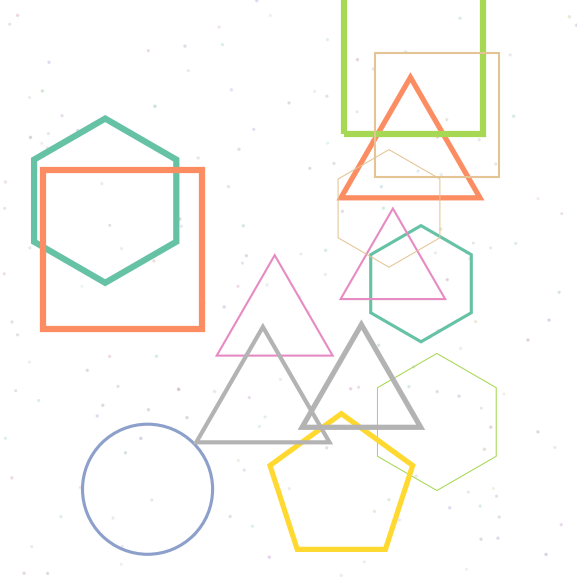[{"shape": "hexagon", "thickness": 3, "radius": 0.71, "center": [0.182, 0.652]}, {"shape": "hexagon", "thickness": 1.5, "radius": 0.5, "center": [0.729, 0.508]}, {"shape": "triangle", "thickness": 2.5, "radius": 0.7, "center": [0.711, 0.726]}, {"shape": "square", "thickness": 3, "radius": 0.69, "center": [0.211, 0.566]}, {"shape": "circle", "thickness": 1.5, "radius": 0.56, "center": [0.256, 0.152]}, {"shape": "triangle", "thickness": 1, "radius": 0.52, "center": [0.68, 0.534]}, {"shape": "triangle", "thickness": 1, "radius": 0.58, "center": [0.476, 0.441]}, {"shape": "square", "thickness": 3, "radius": 0.6, "center": [0.716, 0.887]}, {"shape": "hexagon", "thickness": 0.5, "radius": 0.59, "center": [0.756, 0.268]}, {"shape": "pentagon", "thickness": 2.5, "radius": 0.65, "center": [0.591, 0.153]}, {"shape": "square", "thickness": 1, "radius": 0.54, "center": [0.756, 0.8]}, {"shape": "hexagon", "thickness": 0.5, "radius": 0.51, "center": [0.674, 0.638]}, {"shape": "triangle", "thickness": 2.5, "radius": 0.59, "center": [0.626, 0.319]}, {"shape": "triangle", "thickness": 2, "radius": 0.67, "center": [0.455, 0.3]}]